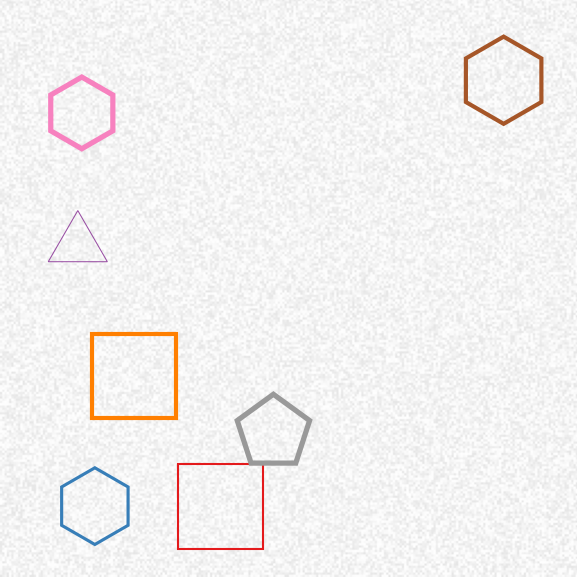[{"shape": "square", "thickness": 1, "radius": 0.37, "center": [0.382, 0.122]}, {"shape": "hexagon", "thickness": 1.5, "radius": 0.33, "center": [0.164, 0.123]}, {"shape": "triangle", "thickness": 0.5, "radius": 0.3, "center": [0.135, 0.575]}, {"shape": "square", "thickness": 2, "radius": 0.36, "center": [0.232, 0.348]}, {"shape": "hexagon", "thickness": 2, "radius": 0.38, "center": [0.872, 0.86]}, {"shape": "hexagon", "thickness": 2.5, "radius": 0.31, "center": [0.142, 0.804]}, {"shape": "pentagon", "thickness": 2.5, "radius": 0.33, "center": [0.473, 0.251]}]